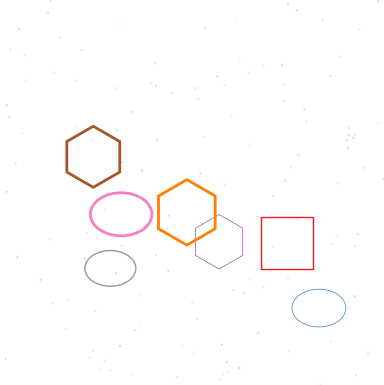[{"shape": "square", "thickness": 1, "radius": 0.34, "center": [0.745, 0.369]}, {"shape": "oval", "thickness": 0.5, "radius": 0.35, "center": [0.828, 0.2]}, {"shape": "hexagon", "thickness": 0.5, "radius": 0.35, "center": [0.569, 0.372]}, {"shape": "hexagon", "thickness": 2, "radius": 0.43, "center": [0.485, 0.448]}, {"shape": "hexagon", "thickness": 2, "radius": 0.4, "center": [0.242, 0.593]}, {"shape": "oval", "thickness": 2, "radius": 0.4, "center": [0.315, 0.443]}, {"shape": "oval", "thickness": 1, "radius": 0.33, "center": [0.287, 0.303]}]